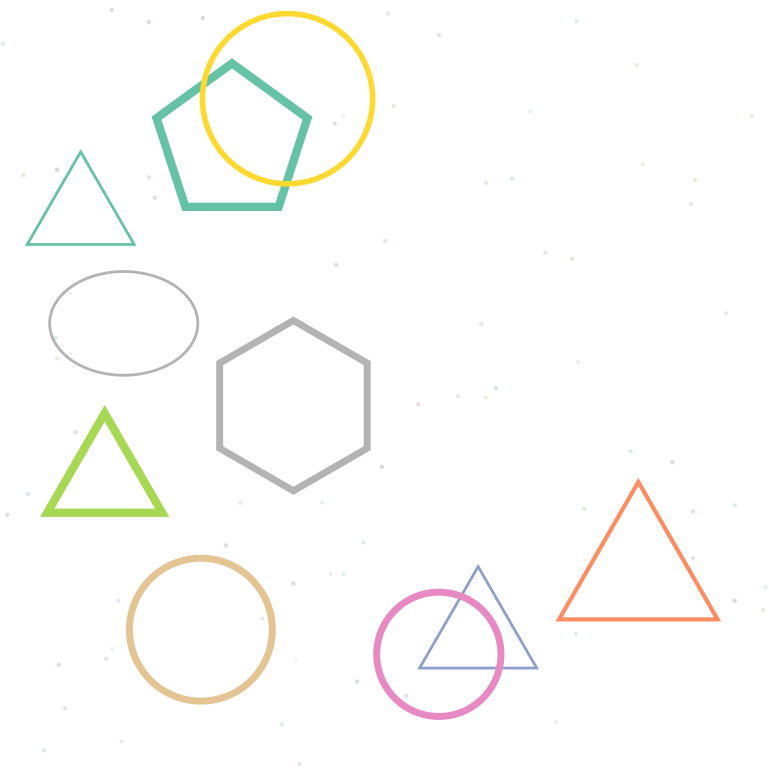[{"shape": "triangle", "thickness": 1, "radius": 0.4, "center": [0.105, 0.723]}, {"shape": "pentagon", "thickness": 3, "radius": 0.52, "center": [0.301, 0.815]}, {"shape": "triangle", "thickness": 1.5, "radius": 0.59, "center": [0.829, 0.255]}, {"shape": "triangle", "thickness": 1, "radius": 0.44, "center": [0.621, 0.176]}, {"shape": "circle", "thickness": 2.5, "radius": 0.4, "center": [0.57, 0.15]}, {"shape": "triangle", "thickness": 3, "radius": 0.43, "center": [0.136, 0.377]}, {"shape": "circle", "thickness": 2, "radius": 0.55, "center": [0.373, 0.872]}, {"shape": "circle", "thickness": 2.5, "radius": 0.46, "center": [0.261, 0.182]}, {"shape": "oval", "thickness": 1, "radius": 0.48, "center": [0.161, 0.58]}, {"shape": "hexagon", "thickness": 2.5, "radius": 0.55, "center": [0.381, 0.473]}]